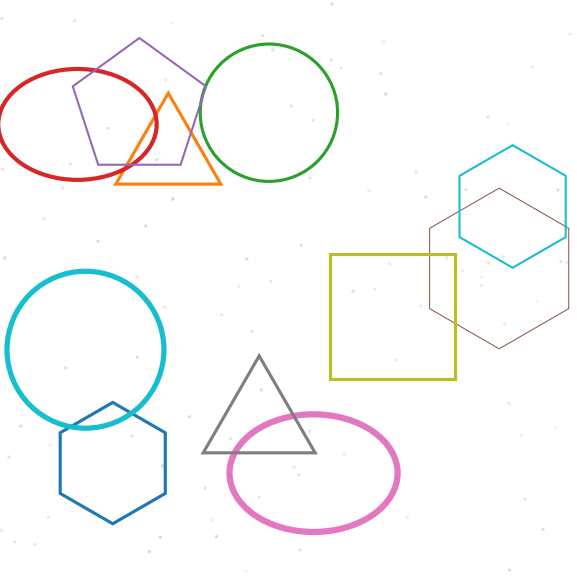[{"shape": "hexagon", "thickness": 1.5, "radius": 0.53, "center": [0.195, 0.197]}, {"shape": "triangle", "thickness": 1.5, "radius": 0.53, "center": [0.291, 0.733]}, {"shape": "circle", "thickness": 1.5, "radius": 0.59, "center": [0.466, 0.804]}, {"shape": "oval", "thickness": 2, "radius": 0.69, "center": [0.134, 0.784]}, {"shape": "pentagon", "thickness": 1, "radius": 0.61, "center": [0.241, 0.812]}, {"shape": "hexagon", "thickness": 0.5, "radius": 0.7, "center": [0.864, 0.534]}, {"shape": "oval", "thickness": 3, "radius": 0.73, "center": [0.543, 0.18]}, {"shape": "triangle", "thickness": 1.5, "radius": 0.56, "center": [0.449, 0.271]}, {"shape": "square", "thickness": 1.5, "radius": 0.54, "center": [0.679, 0.451]}, {"shape": "circle", "thickness": 2.5, "radius": 0.68, "center": [0.148, 0.394]}, {"shape": "hexagon", "thickness": 1, "radius": 0.53, "center": [0.888, 0.642]}]